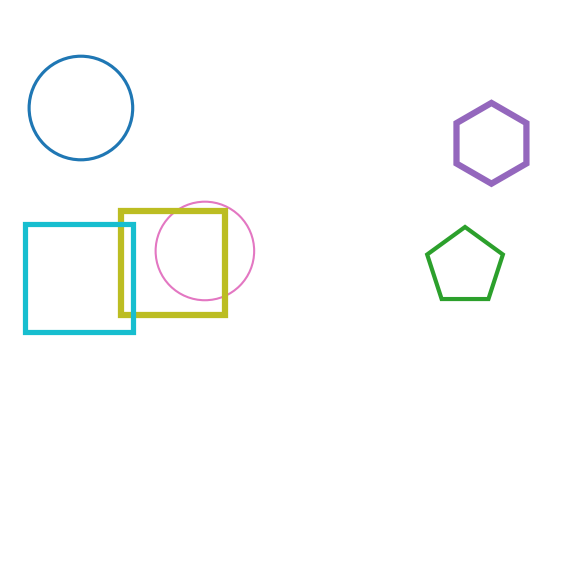[{"shape": "circle", "thickness": 1.5, "radius": 0.45, "center": [0.14, 0.812]}, {"shape": "pentagon", "thickness": 2, "radius": 0.34, "center": [0.805, 0.537]}, {"shape": "hexagon", "thickness": 3, "radius": 0.35, "center": [0.851, 0.751]}, {"shape": "circle", "thickness": 1, "radius": 0.43, "center": [0.355, 0.565]}, {"shape": "square", "thickness": 3, "radius": 0.45, "center": [0.3, 0.544]}, {"shape": "square", "thickness": 2.5, "radius": 0.47, "center": [0.138, 0.518]}]